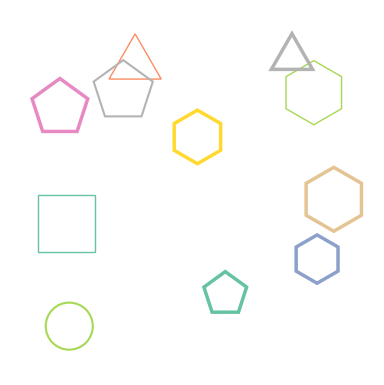[{"shape": "pentagon", "thickness": 2.5, "radius": 0.29, "center": [0.585, 0.236]}, {"shape": "square", "thickness": 1, "radius": 0.37, "center": [0.173, 0.419]}, {"shape": "triangle", "thickness": 1, "radius": 0.39, "center": [0.351, 0.834]}, {"shape": "hexagon", "thickness": 2.5, "radius": 0.31, "center": [0.824, 0.327]}, {"shape": "pentagon", "thickness": 2.5, "radius": 0.38, "center": [0.156, 0.72]}, {"shape": "hexagon", "thickness": 1, "radius": 0.42, "center": [0.815, 0.759]}, {"shape": "circle", "thickness": 1.5, "radius": 0.31, "center": [0.18, 0.153]}, {"shape": "hexagon", "thickness": 2.5, "radius": 0.35, "center": [0.513, 0.644]}, {"shape": "hexagon", "thickness": 2.5, "radius": 0.41, "center": [0.867, 0.482]}, {"shape": "pentagon", "thickness": 1.5, "radius": 0.4, "center": [0.32, 0.763]}, {"shape": "triangle", "thickness": 2.5, "radius": 0.31, "center": [0.758, 0.851]}]